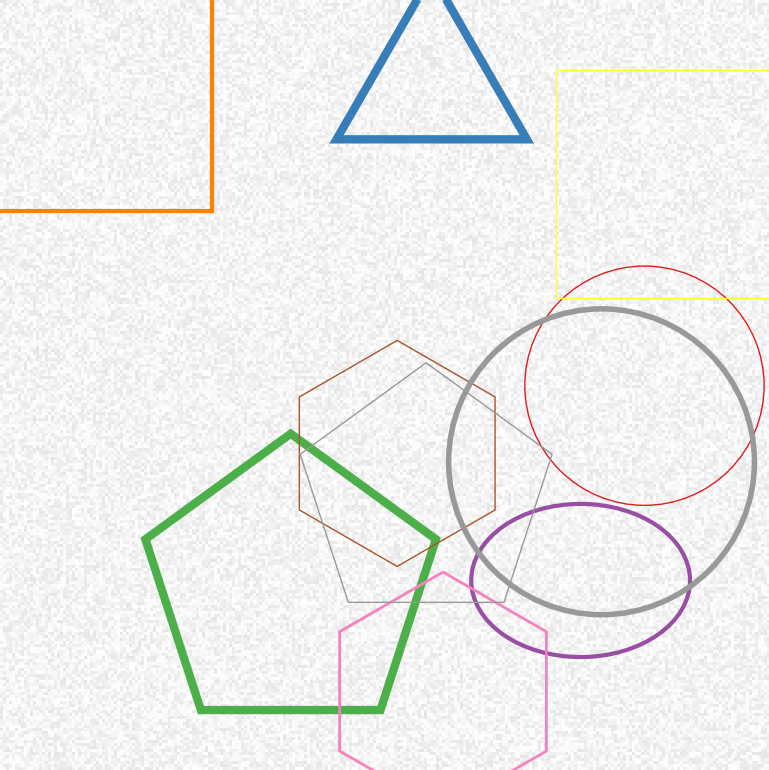[{"shape": "circle", "thickness": 0.5, "radius": 0.78, "center": [0.837, 0.499]}, {"shape": "triangle", "thickness": 3, "radius": 0.71, "center": [0.561, 0.89]}, {"shape": "pentagon", "thickness": 3, "radius": 0.99, "center": [0.378, 0.238]}, {"shape": "oval", "thickness": 1.5, "radius": 0.71, "center": [0.754, 0.246]}, {"shape": "square", "thickness": 1.5, "radius": 0.78, "center": [0.12, 0.882]}, {"shape": "square", "thickness": 0.5, "radius": 0.74, "center": [0.869, 0.761]}, {"shape": "hexagon", "thickness": 0.5, "radius": 0.73, "center": [0.516, 0.411]}, {"shape": "hexagon", "thickness": 1, "radius": 0.78, "center": [0.575, 0.102]}, {"shape": "pentagon", "thickness": 0.5, "radius": 0.86, "center": [0.553, 0.357]}, {"shape": "circle", "thickness": 2, "radius": 0.99, "center": [0.781, 0.4]}]